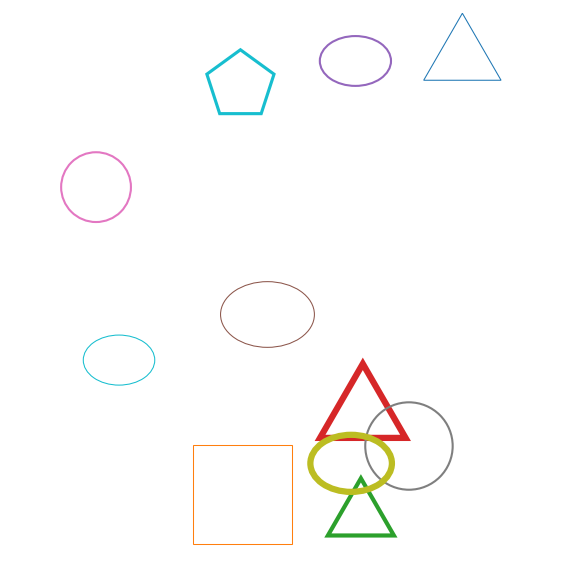[{"shape": "triangle", "thickness": 0.5, "radius": 0.39, "center": [0.801, 0.899]}, {"shape": "square", "thickness": 0.5, "radius": 0.43, "center": [0.42, 0.143]}, {"shape": "triangle", "thickness": 2, "radius": 0.33, "center": [0.625, 0.105]}, {"shape": "triangle", "thickness": 3, "radius": 0.43, "center": [0.628, 0.284]}, {"shape": "oval", "thickness": 1, "radius": 0.31, "center": [0.615, 0.894]}, {"shape": "oval", "thickness": 0.5, "radius": 0.41, "center": [0.463, 0.455]}, {"shape": "circle", "thickness": 1, "radius": 0.3, "center": [0.166, 0.675]}, {"shape": "circle", "thickness": 1, "radius": 0.38, "center": [0.708, 0.227]}, {"shape": "oval", "thickness": 3, "radius": 0.35, "center": [0.608, 0.197]}, {"shape": "pentagon", "thickness": 1.5, "radius": 0.31, "center": [0.416, 0.852]}, {"shape": "oval", "thickness": 0.5, "radius": 0.31, "center": [0.206, 0.376]}]